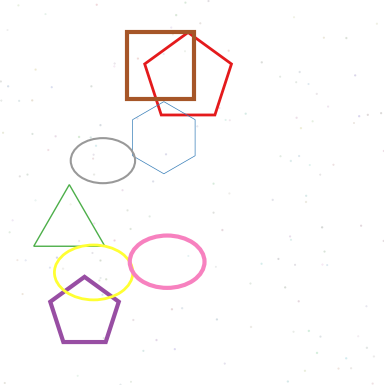[{"shape": "pentagon", "thickness": 2, "radius": 0.59, "center": [0.489, 0.797]}, {"shape": "hexagon", "thickness": 0.5, "radius": 0.47, "center": [0.426, 0.642]}, {"shape": "triangle", "thickness": 1, "radius": 0.53, "center": [0.18, 0.414]}, {"shape": "pentagon", "thickness": 3, "radius": 0.47, "center": [0.22, 0.187]}, {"shape": "oval", "thickness": 2, "radius": 0.51, "center": [0.243, 0.292]}, {"shape": "square", "thickness": 3, "radius": 0.43, "center": [0.416, 0.83]}, {"shape": "oval", "thickness": 3, "radius": 0.49, "center": [0.434, 0.32]}, {"shape": "oval", "thickness": 1.5, "radius": 0.42, "center": [0.267, 0.583]}]